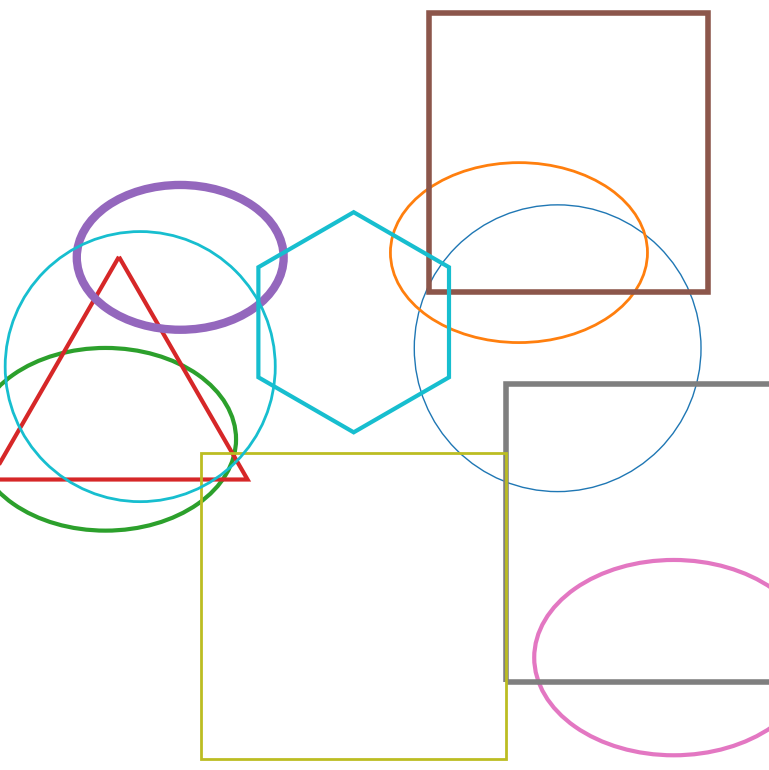[{"shape": "circle", "thickness": 0.5, "radius": 0.93, "center": [0.724, 0.548]}, {"shape": "oval", "thickness": 1, "radius": 0.83, "center": [0.674, 0.672]}, {"shape": "oval", "thickness": 1.5, "radius": 0.85, "center": [0.137, 0.429]}, {"shape": "triangle", "thickness": 1.5, "radius": 0.96, "center": [0.154, 0.474]}, {"shape": "oval", "thickness": 3, "radius": 0.67, "center": [0.234, 0.666]}, {"shape": "square", "thickness": 2, "radius": 0.91, "center": [0.738, 0.802]}, {"shape": "oval", "thickness": 1.5, "radius": 0.91, "center": [0.875, 0.146]}, {"shape": "square", "thickness": 2, "radius": 0.97, "center": [0.85, 0.308]}, {"shape": "square", "thickness": 1, "radius": 0.99, "center": [0.459, 0.213]}, {"shape": "circle", "thickness": 1, "radius": 0.88, "center": [0.182, 0.524]}, {"shape": "hexagon", "thickness": 1.5, "radius": 0.71, "center": [0.459, 0.581]}]